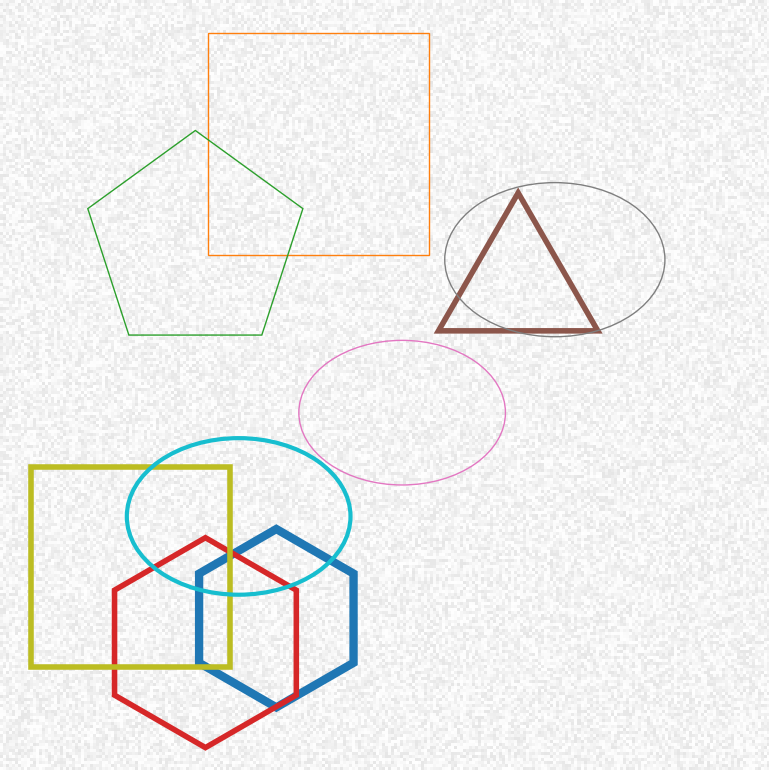[{"shape": "hexagon", "thickness": 3, "radius": 0.58, "center": [0.359, 0.197]}, {"shape": "square", "thickness": 0.5, "radius": 0.72, "center": [0.414, 0.813]}, {"shape": "pentagon", "thickness": 0.5, "radius": 0.73, "center": [0.254, 0.684]}, {"shape": "hexagon", "thickness": 2, "radius": 0.68, "center": [0.267, 0.165]}, {"shape": "triangle", "thickness": 2, "radius": 0.6, "center": [0.673, 0.63]}, {"shape": "oval", "thickness": 0.5, "radius": 0.67, "center": [0.522, 0.464]}, {"shape": "oval", "thickness": 0.5, "radius": 0.71, "center": [0.721, 0.663]}, {"shape": "square", "thickness": 2, "radius": 0.65, "center": [0.169, 0.263]}, {"shape": "oval", "thickness": 1.5, "radius": 0.73, "center": [0.31, 0.329]}]